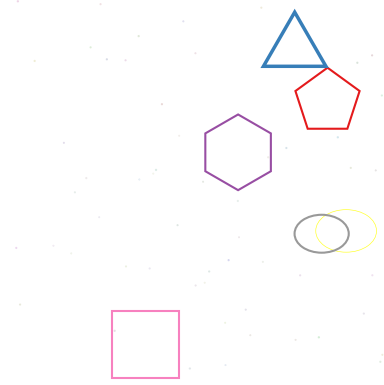[{"shape": "pentagon", "thickness": 1.5, "radius": 0.44, "center": [0.851, 0.737]}, {"shape": "triangle", "thickness": 2.5, "radius": 0.47, "center": [0.765, 0.875]}, {"shape": "hexagon", "thickness": 1.5, "radius": 0.49, "center": [0.618, 0.604]}, {"shape": "oval", "thickness": 0.5, "radius": 0.39, "center": [0.899, 0.4]}, {"shape": "square", "thickness": 1.5, "radius": 0.43, "center": [0.378, 0.105]}, {"shape": "oval", "thickness": 1.5, "radius": 0.35, "center": [0.835, 0.393]}]